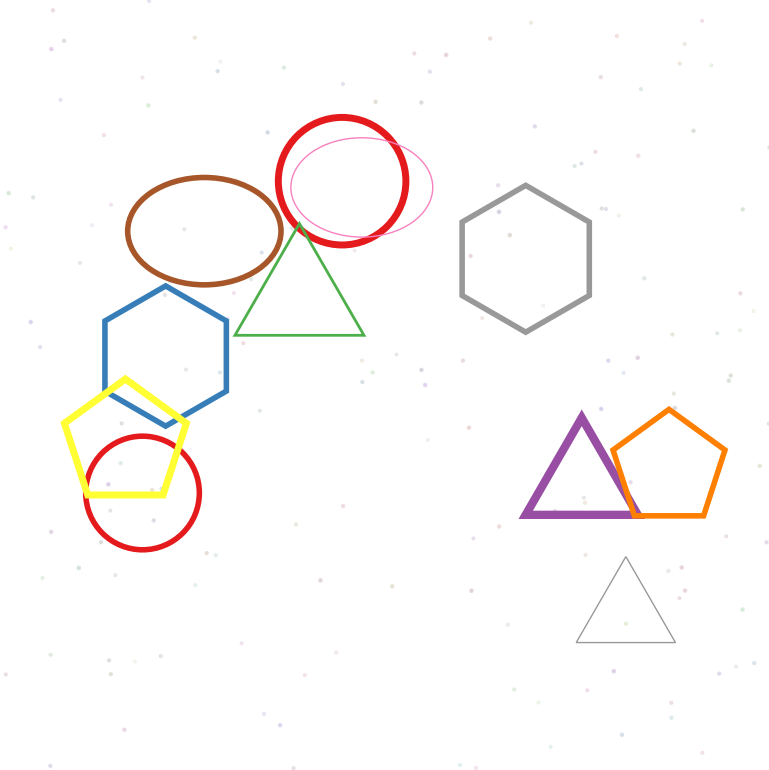[{"shape": "circle", "thickness": 2, "radius": 0.37, "center": [0.185, 0.36]}, {"shape": "circle", "thickness": 2.5, "radius": 0.41, "center": [0.444, 0.765]}, {"shape": "hexagon", "thickness": 2, "radius": 0.46, "center": [0.215, 0.538]}, {"shape": "triangle", "thickness": 1, "radius": 0.48, "center": [0.389, 0.613]}, {"shape": "triangle", "thickness": 3, "radius": 0.42, "center": [0.755, 0.373]}, {"shape": "pentagon", "thickness": 2, "radius": 0.38, "center": [0.869, 0.392]}, {"shape": "pentagon", "thickness": 2.5, "radius": 0.42, "center": [0.163, 0.425]}, {"shape": "oval", "thickness": 2, "radius": 0.5, "center": [0.265, 0.7]}, {"shape": "oval", "thickness": 0.5, "radius": 0.46, "center": [0.47, 0.757]}, {"shape": "triangle", "thickness": 0.5, "radius": 0.37, "center": [0.813, 0.203]}, {"shape": "hexagon", "thickness": 2, "radius": 0.48, "center": [0.683, 0.664]}]